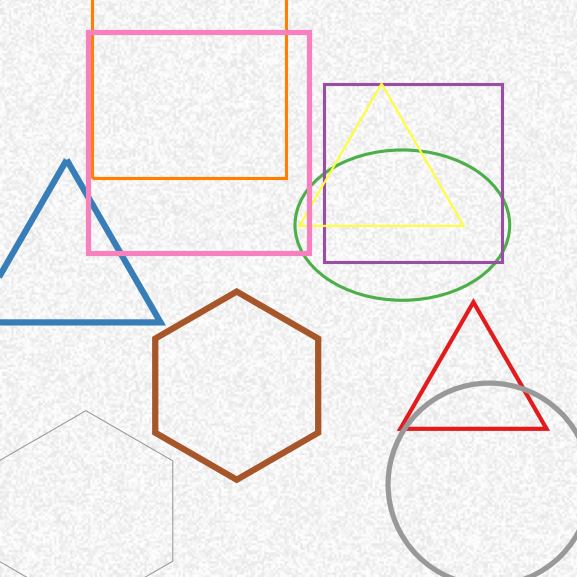[{"shape": "triangle", "thickness": 2, "radius": 0.73, "center": [0.82, 0.33]}, {"shape": "triangle", "thickness": 3, "radius": 0.94, "center": [0.115, 0.535]}, {"shape": "oval", "thickness": 1.5, "radius": 0.93, "center": [0.697, 0.609]}, {"shape": "square", "thickness": 1.5, "radius": 0.77, "center": [0.715, 0.7]}, {"shape": "square", "thickness": 1.5, "radius": 0.84, "center": [0.327, 0.86]}, {"shape": "triangle", "thickness": 1, "radius": 0.82, "center": [0.661, 0.69]}, {"shape": "hexagon", "thickness": 3, "radius": 0.81, "center": [0.41, 0.331]}, {"shape": "square", "thickness": 2.5, "radius": 0.96, "center": [0.344, 0.752]}, {"shape": "circle", "thickness": 2.5, "radius": 0.88, "center": [0.847, 0.161]}, {"shape": "hexagon", "thickness": 0.5, "radius": 0.87, "center": [0.149, 0.114]}]